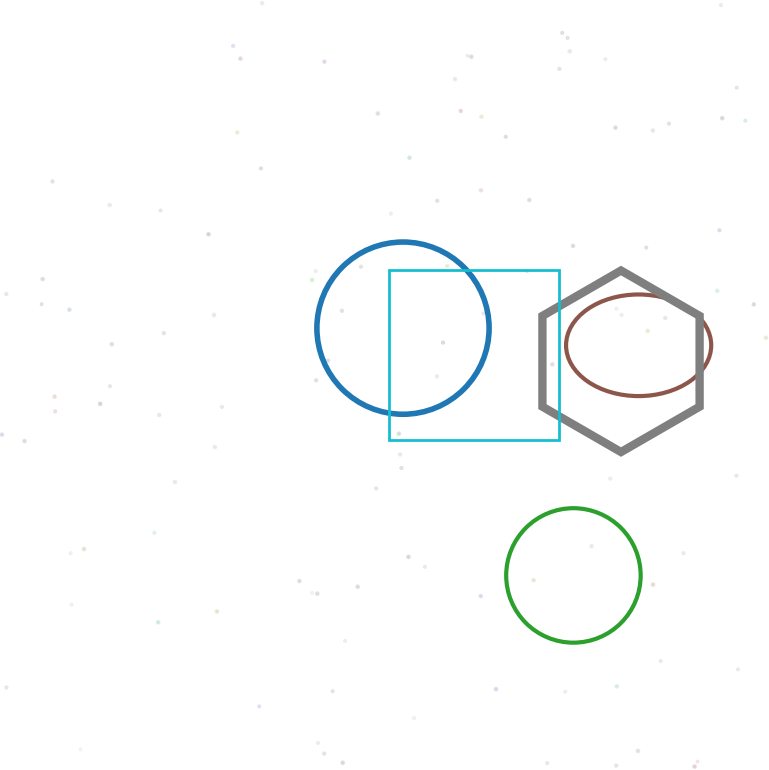[{"shape": "circle", "thickness": 2, "radius": 0.56, "center": [0.523, 0.574]}, {"shape": "circle", "thickness": 1.5, "radius": 0.44, "center": [0.745, 0.253]}, {"shape": "oval", "thickness": 1.5, "radius": 0.47, "center": [0.829, 0.552]}, {"shape": "hexagon", "thickness": 3, "radius": 0.59, "center": [0.807, 0.531]}, {"shape": "square", "thickness": 1, "radius": 0.55, "center": [0.615, 0.539]}]